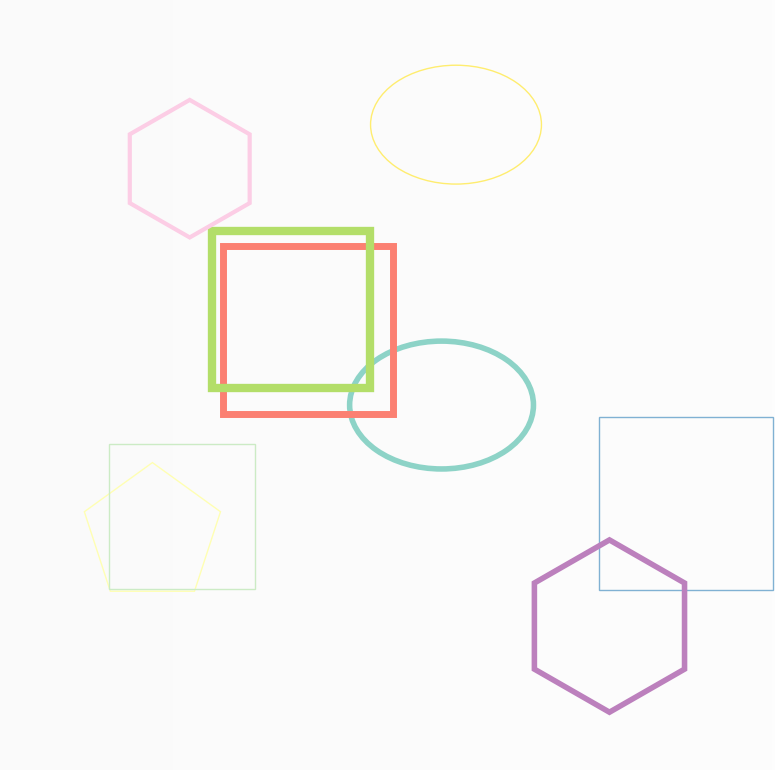[{"shape": "oval", "thickness": 2, "radius": 0.59, "center": [0.57, 0.474]}, {"shape": "pentagon", "thickness": 0.5, "radius": 0.46, "center": [0.197, 0.307]}, {"shape": "square", "thickness": 2.5, "radius": 0.55, "center": [0.397, 0.571]}, {"shape": "square", "thickness": 0.5, "radius": 0.56, "center": [0.885, 0.346]}, {"shape": "square", "thickness": 3, "radius": 0.51, "center": [0.375, 0.598]}, {"shape": "hexagon", "thickness": 1.5, "radius": 0.45, "center": [0.245, 0.781]}, {"shape": "hexagon", "thickness": 2, "radius": 0.56, "center": [0.786, 0.187]}, {"shape": "square", "thickness": 0.5, "radius": 0.47, "center": [0.234, 0.33]}, {"shape": "oval", "thickness": 0.5, "radius": 0.55, "center": [0.588, 0.838]}]